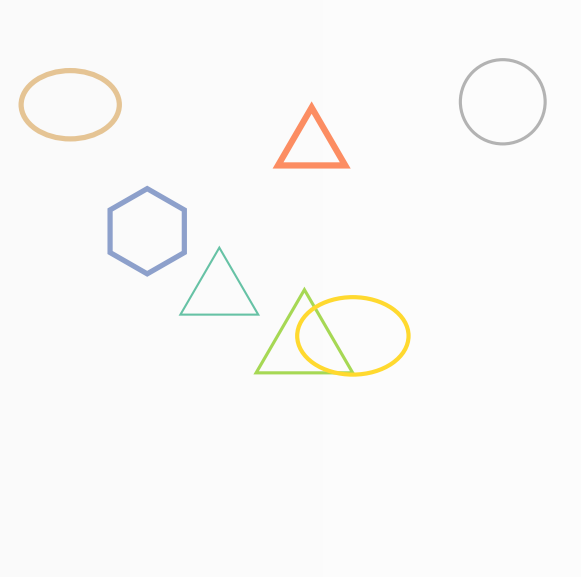[{"shape": "triangle", "thickness": 1, "radius": 0.39, "center": [0.377, 0.493]}, {"shape": "triangle", "thickness": 3, "radius": 0.33, "center": [0.536, 0.746]}, {"shape": "hexagon", "thickness": 2.5, "radius": 0.37, "center": [0.253, 0.599]}, {"shape": "triangle", "thickness": 1.5, "radius": 0.48, "center": [0.524, 0.401]}, {"shape": "oval", "thickness": 2, "radius": 0.48, "center": [0.607, 0.418]}, {"shape": "oval", "thickness": 2.5, "radius": 0.42, "center": [0.121, 0.818]}, {"shape": "circle", "thickness": 1.5, "radius": 0.36, "center": [0.865, 0.823]}]